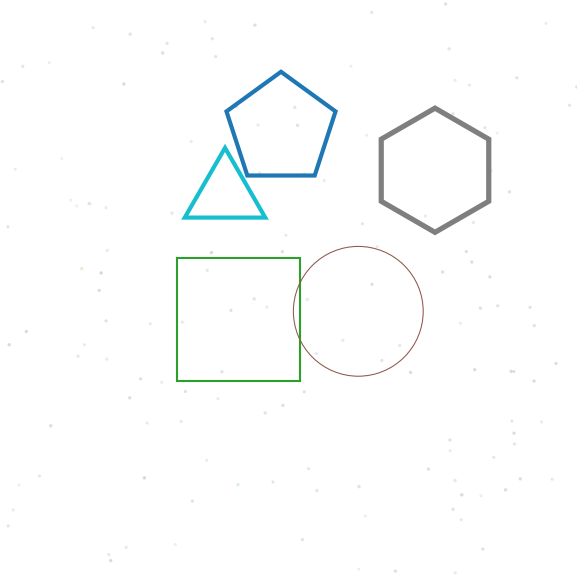[{"shape": "pentagon", "thickness": 2, "radius": 0.5, "center": [0.487, 0.776]}, {"shape": "square", "thickness": 1, "radius": 0.53, "center": [0.413, 0.446]}, {"shape": "circle", "thickness": 0.5, "radius": 0.56, "center": [0.62, 0.46]}, {"shape": "hexagon", "thickness": 2.5, "radius": 0.54, "center": [0.753, 0.704]}, {"shape": "triangle", "thickness": 2, "radius": 0.4, "center": [0.39, 0.663]}]